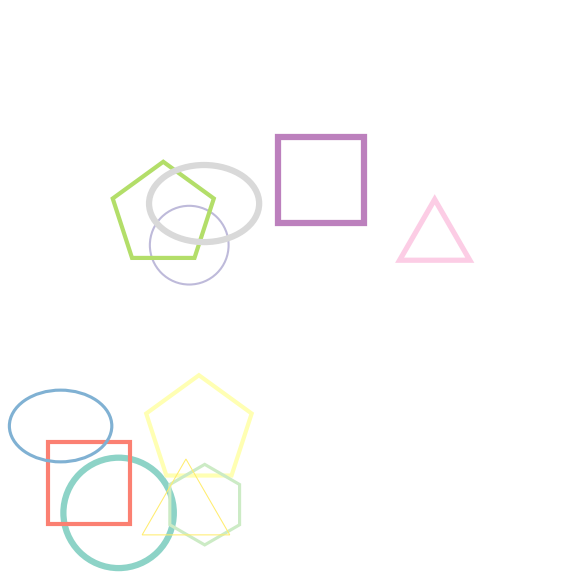[{"shape": "circle", "thickness": 3, "radius": 0.48, "center": [0.205, 0.111]}, {"shape": "pentagon", "thickness": 2, "radius": 0.48, "center": [0.344, 0.253]}, {"shape": "circle", "thickness": 1, "radius": 0.34, "center": [0.328, 0.575]}, {"shape": "square", "thickness": 2, "radius": 0.36, "center": [0.155, 0.162]}, {"shape": "oval", "thickness": 1.5, "radius": 0.44, "center": [0.105, 0.261]}, {"shape": "pentagon", "thickness": 2, "radius": 0.46, "center": [0.283, 0.627]}, {"shape": "triangle", "thickness": 2.5, "radius": 0.35, "center": [0.753, 0.584]}, {"shape": "oval", "thickness": 3, "radius": 0.48, "center": [0.353, 0.647]}, {"shape": "square", "thickness": 3, "radius": 0.37, "center": [0.555, 0.687]}, {"shape": "hexagon", "thickness": 1.5, "radius": 0.35, "center": [0.354, 0.125]}, {"shape": "triangle", "thickness": 0.5, "radius": 0.44, "center": [0.322, 0.117]}]